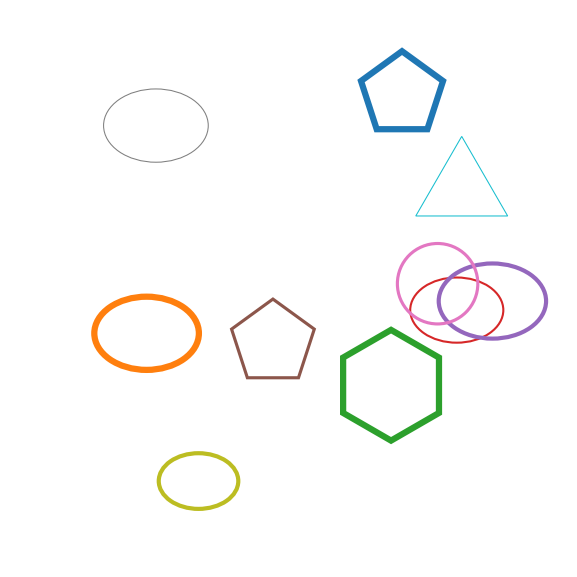[{"shape": "pentagon", "thickness": 3, "radius": 0.37, "center": [0.696, 0.836]}, {"shape": "oval", "thickness": 3, "radius": 0.45, "center": [0.254, 0.422]}, {"shape": "hexagon", "thickness": 3, "radius": 0.48, "center": [0.677, 0.332]}, {"shape": "oval", "thickness": 1, "radius": 0.4, "center": [0.791, 0.462]}, {"shape": "oval", "thickness": 2, "radius": 0.46, "center": [0.853, 0.478]}, {"shape": "pentagon", "thickness": 1.5, "radius": 0.38, "center": [0.473, 0.406]}, {"shape": "circle", "thickness": 1.5, "radius": 0.35, "center": [0.758, 0.508]}, {"shape": "oval", "thickness": 0.5, "radius": 0.45, "center": [0.27, 0.782]}, {"shape": "oval", "thickness": 2, "radius": 0.34, "center": [0.344, 0.166]}, {"shape": "triangle", "thickness": 0.5, "radius": 0.46, "center": [0.8, 0.671]}]